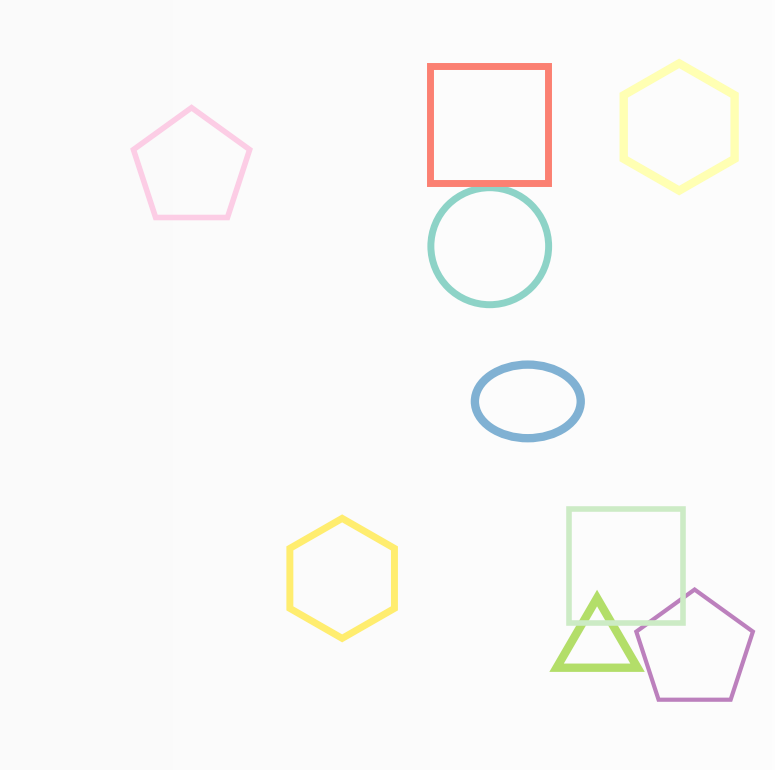[{"shape": "circle", "thickness": 2.5, "radius": 0.38, "center": [0.632, 0.68]}, {"shape": "hexagon", "thickness": 3, "radius": 0.41, "center": [0.876, 0.835]}, {"shape": "square", "thickness": 2.5, "radius": 0.38, "center": [0.63, 0.838]}, {"shape": "oval", "thickness": 3, "radius": 0.34, "center": [0.681, 0.479]}, {"shape": "triangle", "thickness": 3, "radius": 0.3, "center": [0.77, 0.163]}, {"shape": "pentagon", "thickness": 2, "radius": 0.39, "center": [0.247, 0.781]}, {"shape": "pentagon", "thickness": 1.5, "radius": 0.4, "center": [0.896, 0.155]}, {"shape": "square", "thickness": 2, "radius": 0.37, "center": [0.808, 0.265]}, {"shape": "hexagon", "thickness": 2.5, "radius": 0.39, "center": [0.441, 0.249]}]